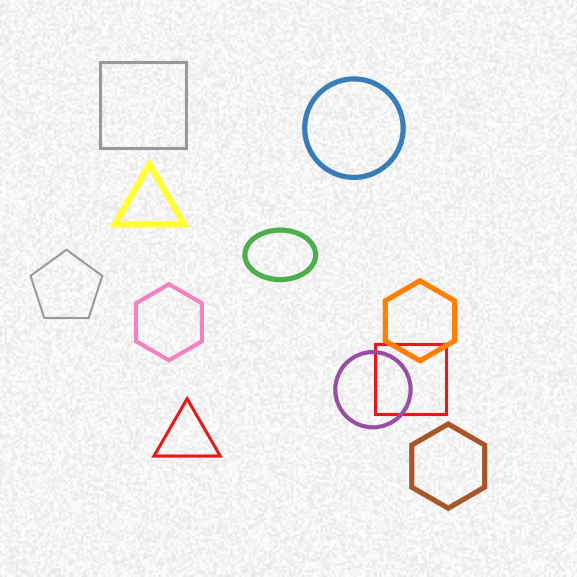[{"shape": "square", "thickness": 1.5, "radius": 0.31, "center": [0.71, 0.343]}, {"shape": "triangle", "thickness": 1.5, "radius": 0.33, "center": [0.324, 0.243]}, {"shape": "circle", "thickness": 2.5, "radius": 0.43, "center": [0.613, 0.777]}, {"shape": "oval", "thickness": 2.5, "radius": 0.31, "center": [0.485, 0.558]}, {"shape": "circle", "thickness": 2, "radius": 0.33, "center": [0.646, 0.324]}, {"shape": "hexagon", "thickness": 2.5, "radius": 0.35, "center": [0.727, 0.444]}, {"shape": "triangle", "thickness": 3, "radius": 0.35, "center": [0.259, 0.645]}, {"shape": "hexagon", "thickness": 2.5, "radius": 0.36, "center": [0.776, 0.192]}, {"shape": "hexagon", "thickness": 2, "radius": 0.33, "center": [0.293, 0.441]}, {"shape": "pentagon", "thickness": 1, "radius": 0.33, "center": [0.115, 0.501]}, {"shape": "square", "thickness": 1.5, "radius": 0.37, "center": [0.247, 0.817]}]